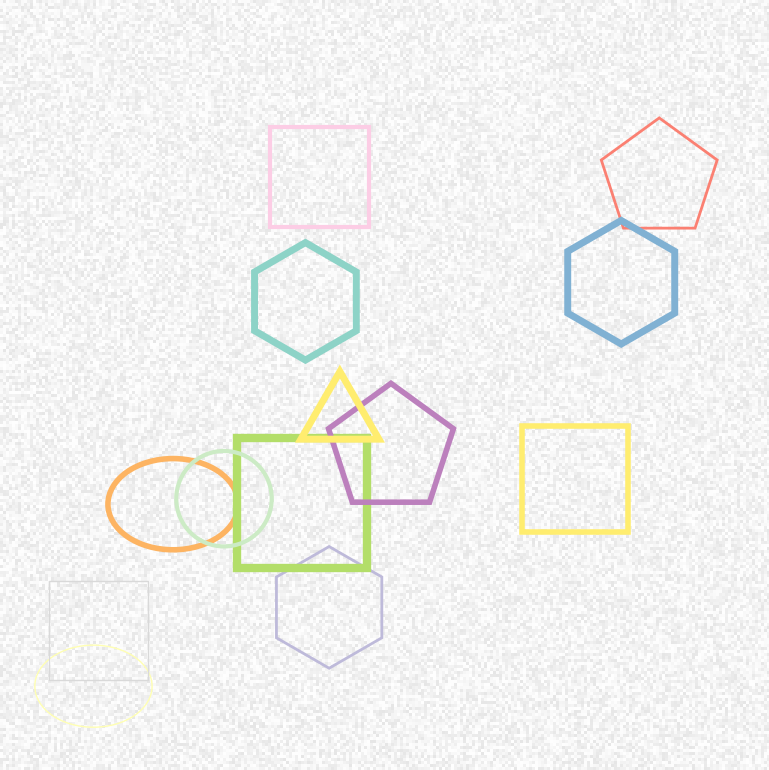[{"shape": "hexagon", "thickness": 2.5, "radius": 0.38, "center": [0.397, 0.609]}, {"shape": "oval", "thickness": 0.5, "radius": 0.38, "center": [0.121, 0.109]}, {"shape": "hexagon", "thickness": 1, "radius": 0.4, "center": [0.427, 0.211]}, {"shape": "pentagon", "thickness": 1, "radius": 0.4, "center": [0.856, 0.768]}, {"shape": "hexagon", "thickness": 2.5, "radius": 0.4, "center": [0.807, 0.633]}, {"shape": "oval", "thickness": 2, "radius": 0.42, "center": [0.225, 0.345]}, {"shape": "square", "thickness": 3, "radius": 0.42, "center": [0.392, 0.346]}, {"shape": "square", "thickness": 1.5, "radius": 0.32, "center": [0.415, 0.77]}, {"shape": "square", "thickness": 0.5, "radius": 0.32, "center": [0.128, 0.181]}, {"shape": "pentagon", "thickness": 2, "radius": 0.43, "center": [0.508, 0.417]}, {"shape": "circle", "thickness": 1.5, "radius": 0.31, "center": [0.291, 0.352]}, {"shape": "square", "thickness": 2, "radius": 0.34, "center": [0.747, 0.378]}, {"shape": "triangle", "thickness": 2.5, "radius": 0.29, "center": [0.441, 0.459]}]